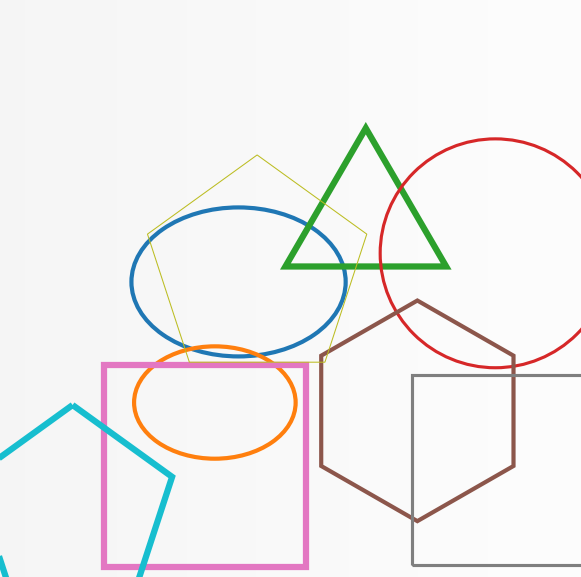[{"shape": "oval", "thickness": 2, "radius": 0.92, "center": [0.41, 0.511]}, {"shape": "oval", "thickness": 2, "radius": 0.69, "center": [0.37, 0.302]}, {"shape": "triangle", "thickness": 3, "radius": 0.8, "center": [0.629, 0.618]}, {"shape": "circle", "thickness": 1.5, "radius": 0.99, "center": [0.852, 0.561]}, {"shape": "hexagon", "thickness": 2, "radius": 0.95, "center": [0.718, 0.288]}, {"shape": "square", "thickness": 3, "radius": 0.87, "center": [0.353, 0.192]}, {"shape": "square", "thickness": 1.5, "radius": 0.82, "center": [0.874, 0.185]}, {"shape": "pentagon", "thickness": 0.5, "radius": 0.99, "center": [0.442, 0.532]}, {"shape": "pentagon", "thickness": 3, "radius": 0.9, "center": [0.125, 0.118]}]